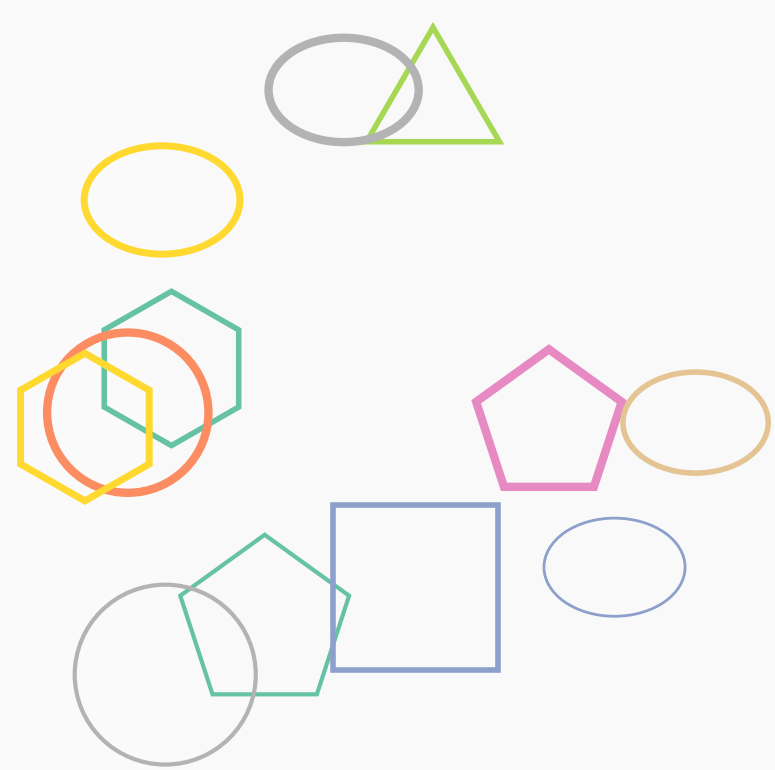[{"shape": "hexagon", "thickness": 2, "radius": 0.5, "center": [0.221, 0.521]}, {"shape": "pentagon", "thickness": 1.5, "radius": 0.57, "center": [0.342, 0.191]}, {"shape": "circle", "thickness": 3, "radius": 0.52, "center": [0.165, 0.464]}, {"shape": "oval", "thickness": 1, "radius": 0.46, "center": [0.793, 0.263]}, {"shape": "square", "thickness": 2, "radius": 0.53, "center": [0.536, 0.237]}, {"shape": "pentagon", "thickness": 3, "radius": 0.49, "center": [0.708, 0.448]}, {"shape": "triangle", "thickness": 2, "radius": 0.5, "center": [0.559, 0.865]}, {"shape": "hexagon", "thickness": 2.5, "radius": 0.48, "center": [0.11, 0.445]}, {"shape": "oval", "thickness": 2.5, "radius": 0.5, "center": [0.209, 0.74]}, {"shape": "oval", "thickness": 2, "radius": 0.47, "center": [0.898, 0.451]}, {"shape": "circle", "thickness": 1.5, "radius": 0.58, "center": [0.213, 0.124]}, {"shape": "oval", "thickness": 3, "radius": 0.48, "center": [0.443, 0.883]}]